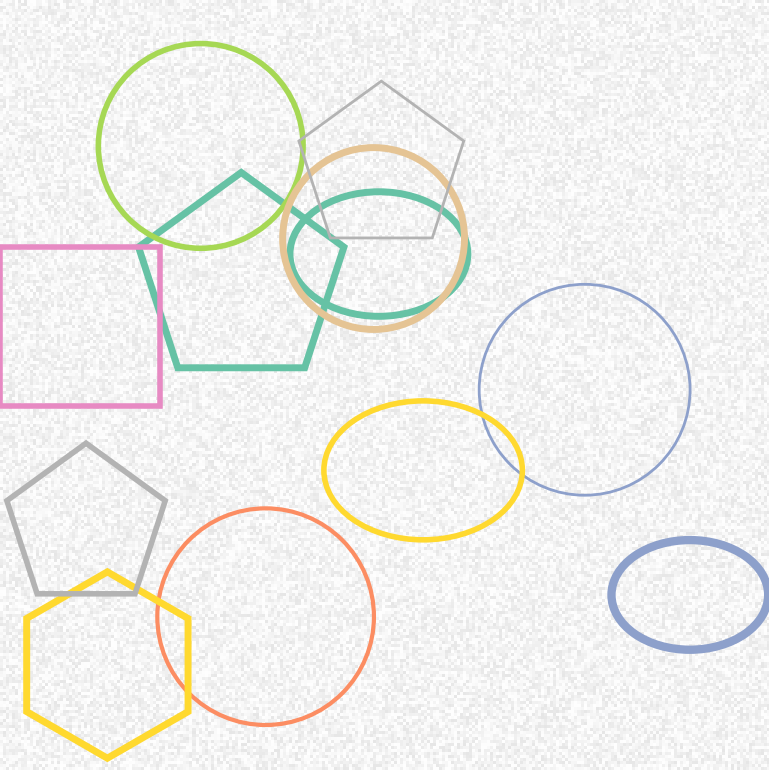[{"shape": "pentagon", "thickness": 2.5, "radius": 0.7, "center": [0.313, 0.636]}, {"shape": "oval", "thickness": 2.5, "radius": 0.58, "center": [0.492, 0.67]}, {"shape": "circle", "thickness": 1.5, "radius": 0.7, "center": [0.345, 0.199]}, {"shape": "circle", "thickness": 1, "radius": 0.68, "center": [0.759, 0.494]}, {"shape": "oval", "thickness": 3, "radius": 0.51, "center": [0.896, 0.227]}, {"shape": "square", "thickness": 2, "radius": 0.52, "center": [0.104, 0.576]}, {"shape": "circle", "thickness": 2, "radius": 0.66, "center": [0.261, 0.81]}, {"shape": "oval", "thickness": 2, "radius": 0.64, "center": [0.55, 0.389]}, {"shape": "hexagon", "thickness": 2.5, "radius": 0.61, "center": [0.139, 0.136]}, {"shape": "circle", "thickness": 2.5, "radius": 0.59, "center": [0.485, 0.69]}, {"shape": "pentagon", "thickness": 2, "radius": 0.54, "center": [0.112, 0.316]}, {"shape": "pentagon", "thickness": 1, "radius": 0.56, "center": [0.495, 0.782]}]